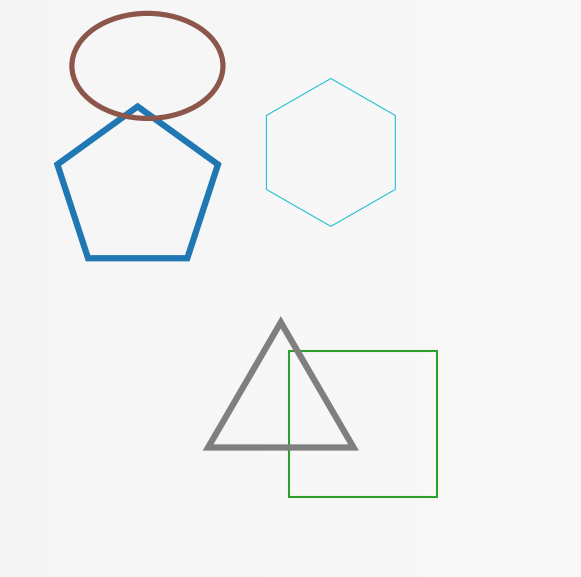[{"shape": "pentagon", "thickness": 3, "radius": 0.73, "center": [0.237, 0.669]}, {"shape": "square", "thickness": 1, "radius": 0.63, "center": [0.625, 0.265]}, {"shape": "oval", "thickness": 2.5, "radius": 0.65, "center": [0.254, 0.885]}, {"shape": "triangle", "thickness": 3, "radius": 0.72, "center": [0.483, 0.297]}, {"shape": "hexagon", "thickness": 0.5, "radius": 0.64, "center": [0.569, 0.735]}]